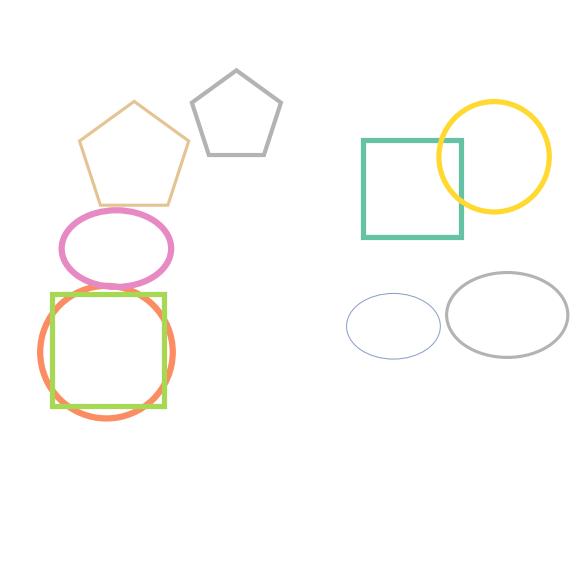[{"shape": "square", "thickness": 2.5, "radius": 0.42, "center": [0.714, 0.673]}, {"shape": "circle", "thickness": 3, "radius": 0.57, "center": [0.184, 0.389]}, {"shape": "oval", "thickness": 0.5, "radius": 0.41, "center": [0.681, 0.434]}, {"shape": "oval", "thickness": 3, "radius": 0.47, "center": [0.202, 0.569]}, {"shape": "square", "thickness": 2.5, "radius": 0.48, "center": [0.187, 0.393]}, {"shape": "circle", "thickness": 2.5, "radius": 0.48, "center": [0.856, 0.728]}, {"shape": "pentagon", "thickness": 1.5, "radius": 0.5, "center": [0.232, 0.724]}, {"shape": "oval", "thickness": 1.5, "radius": 0.52, "center": [0.878, 0.454]}, {"shape": "pentagon", "thickness": 2, "radius": 0.41, "center": [0.409, 0.796]}]